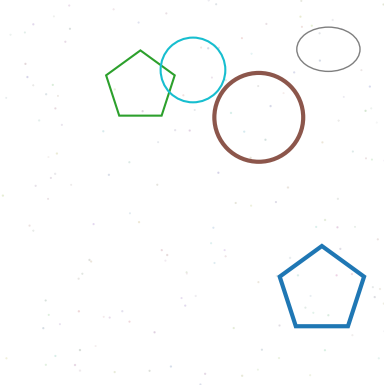[{"shape": "pentagon", "thickness": 3, "radius": 0.58, "center": [0.836, 0.246]}, {"shape": "pentagon", "thickness": 1.5, "radius": 0.47, "center": [0.365, 0.775]}, {"shape": "circle", "thickness": 3, "radius": 0.58, "center": [0.672, 0.695]}, {"shape": "oval", "thickness": 1, "radius": 0.41, "center": [0.853, 0.872]}, {"shape": "circle", "thickness": 1.5, "radius": 0.42, "center": [0.501, 0.818]}]